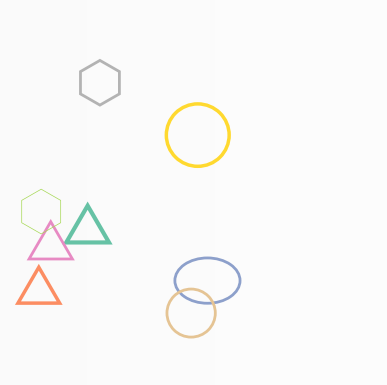[{"shape": "triangle", "thickness": 3, "radius": 0.32, "center": [0.226, 0.402]}, {"shape": "triangle", "thickness": 2.5, "radius": 0.31, "center": [0.1, 0.244]}, {"shape": "oval", "thickness": 2, "radius": 0.42, "center": [0.535, 0.271]}, {"shape": "triangle", "thickness": 2, "radius": 0.32, "center": [0.131, 0.36]}, {"shape": "hexagon", "thickness": 0.5, "radius": 0.29, "center": [0.106, 0.451]}, {"shape": "circle", "thickness": 2.5, "radius": 0.41, "center": [0.51, 0.649]}, {"shape": "circle", "thickness": 2, "radius": 0.31, "center": [0.493, 0.187]}, {"shape": "hexagon", "thickness": 2, "radius": 0.29, "center": [0.258, 0.785]}]